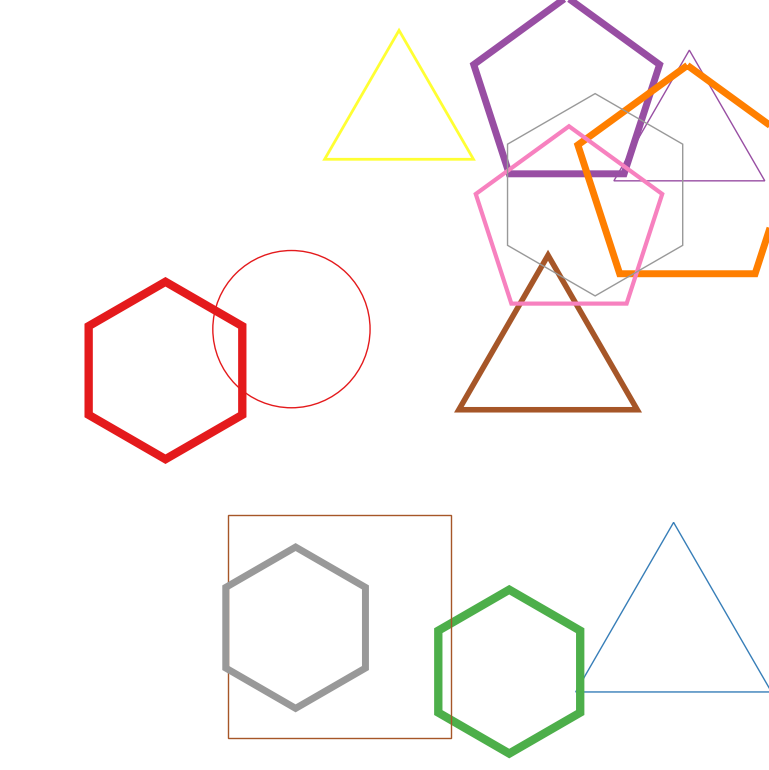[{"shape": "hexagon", "thickness": 3, "radius": 0.58, "center": [0.215, 0.519]}, {"shape": "circle", "thickness": 0.5, "radius": 0.51, "center": [0.378, 0.573]}, {"shape": "triangle", "thickness": 0.5, "radius": 0.73, "center": [0.875, 0.175]}, {"shape": "hexagon", "thickness": 3, "radius": 0.53, "center": [0.661, 0.128]}, {"shape": "pentagon", "thickness": 2.5, "radius": 0.63, "center": [0.736, 0.877]}, {"shape": "triangle", "thickness": 0.5, "radius": 0.57, "center": [0.895, 0.822]}, {"shape": "pentagon", "thickness": 2.5, "radius": 0.75, "center": [0.893, 0.766]}, {"shape": "triangle", "thickness": 1, "radius": 0.56, "center": [0.518, 0.849]}, {"shape": "square", "thickness": 0.5, "radius": 0.72, "center": [0.441, 0.187]}, {"shape": "triangle", "thickness": 2, "radius": 0.67, "center": [0.712, 0.535]}, {"shape": "pentagon", "thickness": 1.5, "radius": 0.64, "center": [0.739, 0.709]}, {"shape": "hexagon", "thickness": 0.5, "radius": 0.66, "center": [0.773, 0.747]}, {"shape": "hexagon", "thickness": 2.5, "radius": 0.52, "center": [0.384, 0.185]}]